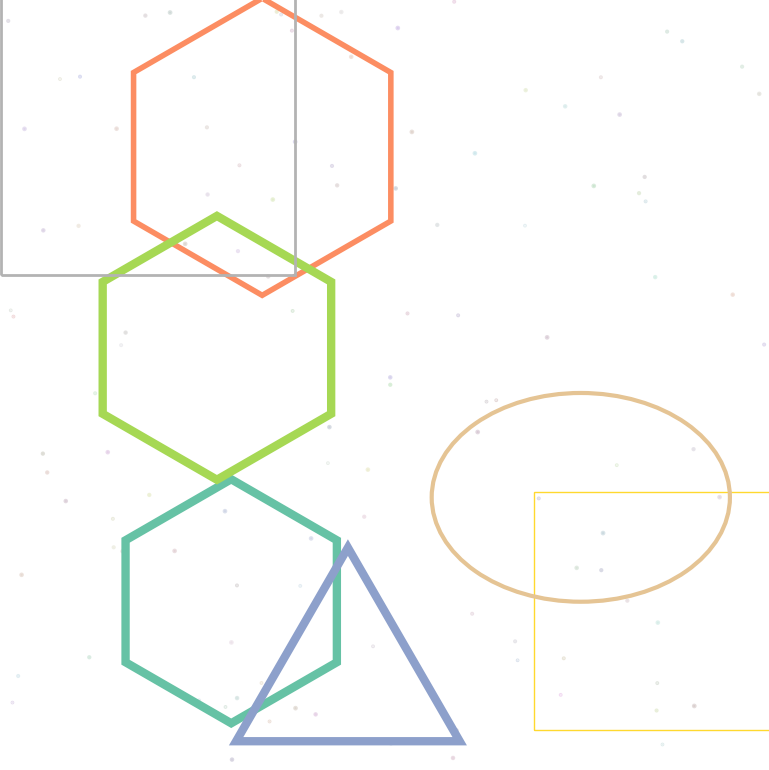[{"shape": "hexagon", "thickness": 3, "radius": 0.79, "center": [0.3, 0.219]}, {"shape": "hexagon", "thickness": 2, "radius": 0.96, "center": [0.341, 0.809]}, {"shape": "triangle", "thickness": 3, "radius": 0.84, "center": [0.452, 0.121]}, {"shape": "hexagon", "thickness": 3, "radius": 0.86, "center": [0.282, 0.548]}, {"shape": "square", "thickness": 0.5, "radius": 0.77, "center": [0.848, 0.206]}, {"shape": "oval", "thickness": 1.5, "radius": 0.97, "center": [0.754, 0.354]}, {"shape": "square", "thickness": 1, "radius": 0.95, "center": [0.192, 0.833]}]